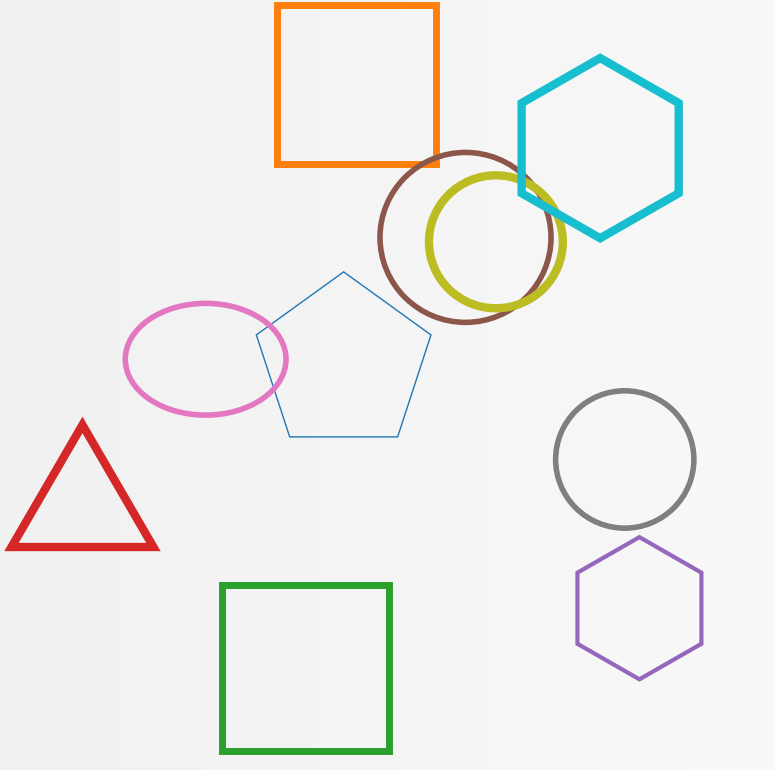[{"shape": "pentagon", "thickness": 0.5, "radius": 0.59, "center": [0.443, 0.528]}, {"shape": "square", "thickness": 2.5, "radius": 0.51, "center": [0.46, 0.89]}, {"shape": "square", "thickness": 2.5, "radius": 0.54, "center": [0.394, 0.132]}, {"shape": "triangle", "thickness": 3, "radius": 0.53, "center": [0.106, 0.342]}, {"shape": "hexagon", "thickness": 1.5, "radius": 0.46, "center": [0.825, 0.21]}, {"shape": "circle", "thickness": 2, "radius": 0.55, "center": [0.601, 0.692]}, {"shape": "oval", "thickness": 2, "radius": 0.52, "center": [0.265, 0.533]}, {"shape": "circle", "thickness": 2, "radius": 0.45, "center": [0.806, 0.403]}, {"shape": "circle", "thickness": 3, "radius": 0.43, "center": [0.64, 0.686]}, {"shape": "hexagon", "thickness": 3, "radius": 0.59, "center": [0.774, 0.808]}]